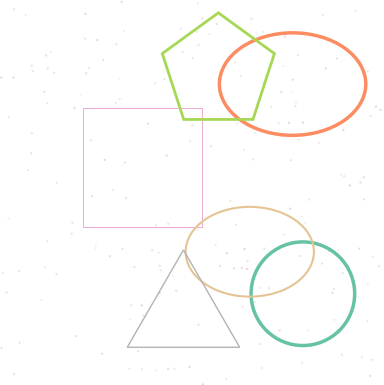[{"shape": "circle", "thickness": 2.5, "radius": 0.67, "center": [0.787, 0.237]}, {"shape": "oval", "thickness": 2.5, "radius": 0.95, "center": [0.76, 0.782]}, {"shape": "square", "thickness": 0.5, "radius": 0.77, "center": [0.369, 0.566]}, {"shape": "pentagon", "thickness": 2, "radius": 0.77, "center": [0.567, 0.814]}, {"shape": "oval", "thickness": 1.5, "radius": 0.83, "center": [0.649, 0.346]}, {"shape": "triangle", "thickness": 1, "radius": 0.84, "center": [0.477, 0.182]}]